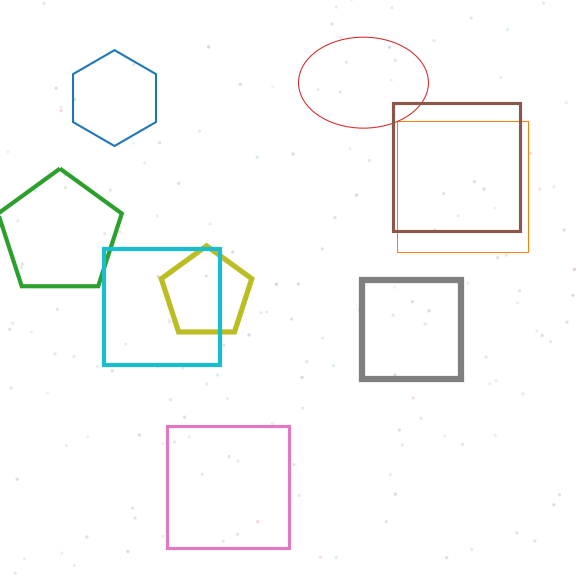[{"shape": "hexagon", "thickness": 1, "radius": 0.41, "center": [0.198, 0.829]}, {"shape": "square", "thickness": 0.5, "radius": 0.57, "center": [0.801, 0.676]}, {"shape": "pentagon", "thickness": 2, "radius": 0.56, "center": [0.104, 0.595]}, {"shape": "oval", "thickness": 0.5, "radius": 0.56, "center": [0.629, 0.856]}, {"shape": "square", "thickness": 1.5, "radius": 0.55, "center": [0.79, 0.71]}, {"shape": "square", "thickness": 1.5, "radius": 0.53, "center": [0.395, 0.156]}, {"shape": "square", "thickness": 3, "radius": 0.43, "center": [0.713, 0.428]}, {"shape": "pentagon", "thickness": 2.5, "radius": 0.41, "center": [0.358, 0.491]}, {"shape": "square", "thickness": 2, "radius": 0.5, "center": [0.281, 0.468]}]